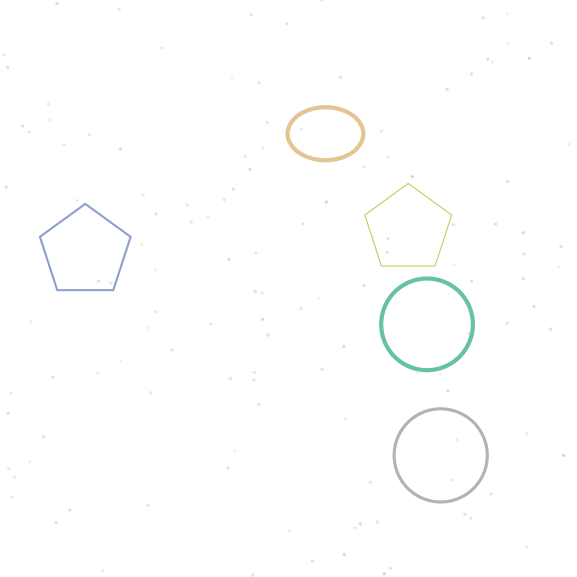[{"shape": "circle", "thickness": 2, "radius": 0.4, "center": [0.739, 0.437]}, {"shape": "pentagon", "thickness": 1, "radius": 0.41, "center": [0.148, 0.564]}, {"shape": "pentagon", "thickness": 0.5, "radius": 0.4, "center": [0.707, 0.602]}, {"shape": "oval", "thickness": 2, "radius": 0.33, "center": [0.564, 0.768]}, {"shape": "circle", "thickness": 1.5, "radius": 0.4, "center": [0.763, 0.211]}]